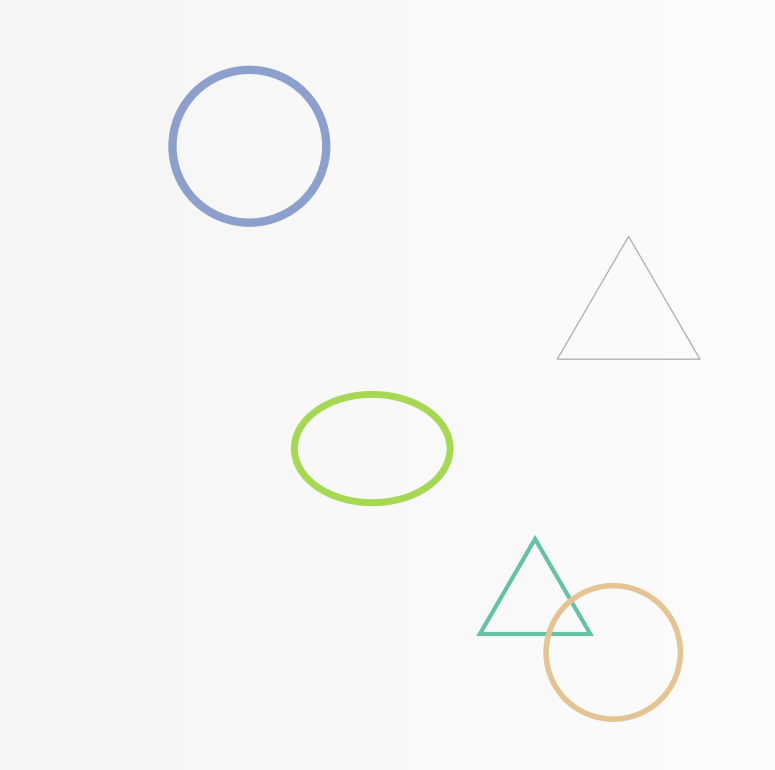[{"shape": "triangle", "thickness": 1.5, "radius": 0.41, "center": [0.69, 0.218]}, {"shape": "circle", "thickness": 3, "radius": 0.5, "center": [0.322, 0.81]}, {"shape": "oval", "thickness": 2.5, "radius": 0.5, "center": [0.48, 0.417]}, {"shape": "circle", "thickness": 2, "radius": 0.43, "center": [0.791, 0.153]}, {"shape": "triangle", "thickness": 0.5, "radius": 0.53, "center": [0.811, 0.587]}]